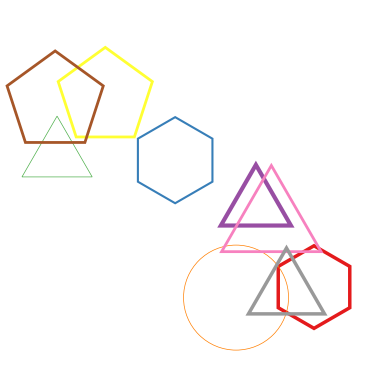[{"shape": "hexagon", "thickness": 2.5, "radius": 0.54, "center": [0.816, 0.254]}, {"shape": "hexagon", "thickness": 1.5, "radius": 0.56, "center": [0.455, 0.584]}, {"shape": "triangle", "thickness": 0.5, "radius": 0.53, "center": [0.148, 0.593]}, {"shape": "triangle", "thickness": 3, "radius": 0.53, "center": [0.665, 0.467]}, {"shape": "circle", "thickness": 0.5, "radius": 0.68, "center": [0.613, 0.227]}, {"shape": "pentagon", "thickness": 2, "radius": 0.64, "center": [0.273, 0.748]}, {"shape": "pentagon", "thickness": 2, "radius": 0.66, "center": [0.143, 0.736]}, {"shape": "triangle", "thickness": 2, "radius": 0.75, "center": [0.705, 0.421]}, {"shape": "triangle", "thickness": 2.5, "radius": 0.57, "center": [0.744, 0.242]}]